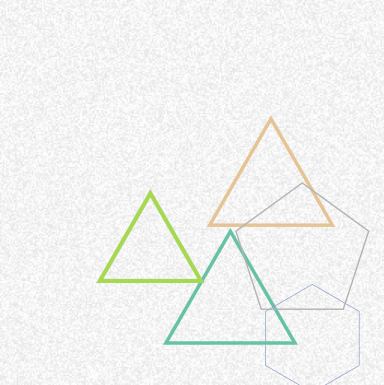[{"shape": "triangle", "thickness": 2.5, "radius": 0.97, "center": [0.598, 0.206]}, {"shape": "hexagon", "thickness": 0.5, "radius": 0.7, "center": [0.811, 0.121]}, {"shape": "triangle", "thickness": 3, "radius": 0.76, "center": [0.391, 0.346]}, {"shape": "triangle", "thickness": 2.5, "radius": 0.92, "center": [0.704, 0.507]}, {"shape": "pentagon", "thickness": 1, "radius": 0.91, "center": [0.785, 0.344]}]